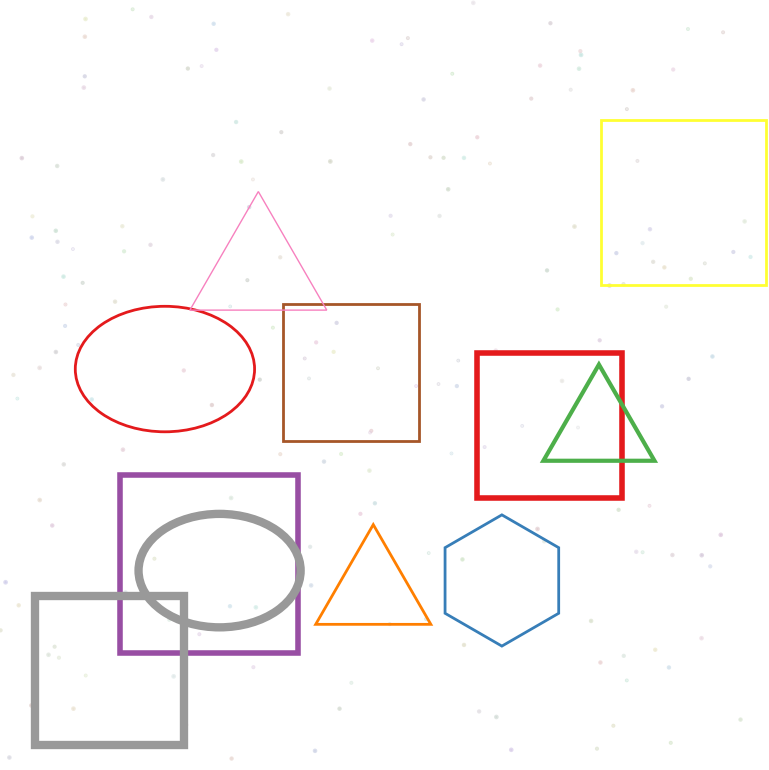[{"shape": "oval", "thickness": 1, "radius": 0.58, "center": [0.214, 0.521]}, {"shape": "square", "thickness": 2, "radius": 0.47, "center": [0.713, 0.448]}, {"shape": "hexagon", "thickness": 1, "radius": 0.43, "center": [0.652, 0.246]}, {"shape": "triangle", "thickness": 1.5, "radius": 0.42, "center": [0.778, 0.443]}, {"shape": "square", "thickness": 2, "radius": 0.58, "center": [0.271, 0.267]}, {"shape": "triangle", "thickness": 1, "radius": 0.43, "center": [0.485, 0.232]}, {"shape": "square", "thickness": 1, "radius": 0.53, "center": [0.888, 0.737]}, {"shape": "square", "thickness": 1, "radius": 0.44, "center": [0.456, 0.516]}, {"shape": "triangle", "thickness": 0.5, "radius": 0.51, "center": [0.335, 0.649]}, {"shape": "square", "thickness": 3, "radius": 0.49, "center": [0.142, 0.129]}, {"shape": "oval", "thickness": 3, "radius": 0.53, "center": [0.285, 0.259]}]